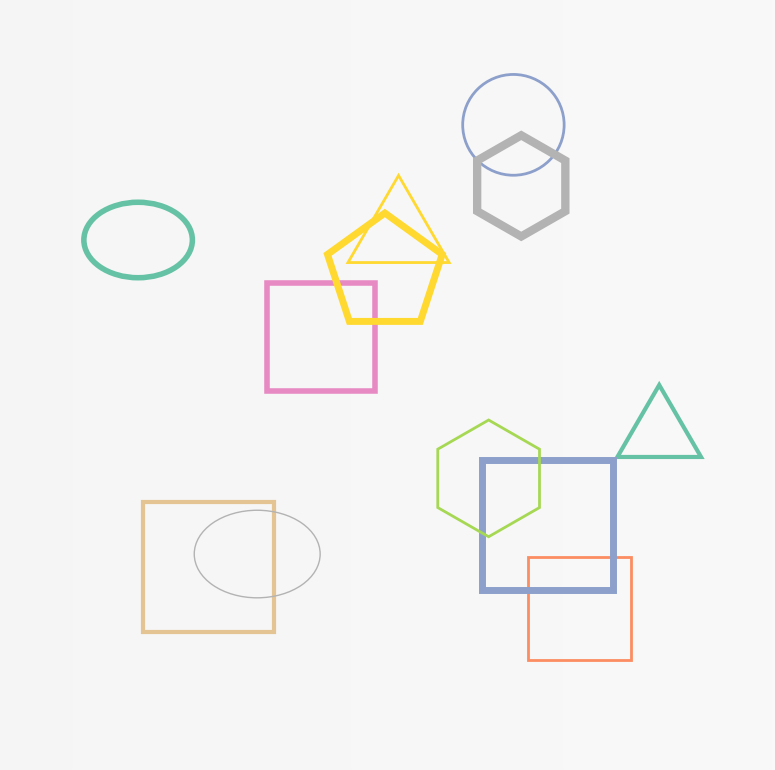[{"shape": "oval", "thickness": 2, "radius": 0.35, "center": [0.178, 0.688]}, {"shape": "triangle", "thickness": 1.5, "radius": 0.31, "center": [0.851, 0.438]}, {"shape": "square", "thickness": 1, "radius": 0.33, "center": [0.748, 0.21]}, {"shape": "circle", "thickness": 1, "radius": 0.33, "center": [0.662, 0.838]}, {"shape": "square", "thickness": 2.5, "radius": 0.42, "center": [0.706, 0.318]}, {"shape": "square", "thickness": 2, "radius": 0.35, "center": [0.414, 0.562]}, {"shape": "hexagon", "thickness": 1, "radius": 0.38, "center": [0.63, 0.379]}, {"shape": "triangle", "thickness": 1, "radius": 0.38, "center": [0.514, 0.697]}, {"shape": "pentagon", "thickness": 2.5, "radius": 0.39, "center": [0.497, 0.646]}, {"shape": "square", "thickness": 1.5, "radius": 0.42, "center": [0.269, 0.264]}, {"shape": "hexagon", "thickness": 3, "radius": 0.33, "center": [0.673, 0.759]}, {"shape": "oval", "thickness": 0.5, "radius": 0.41, "center": [0.332, 0.28]}]